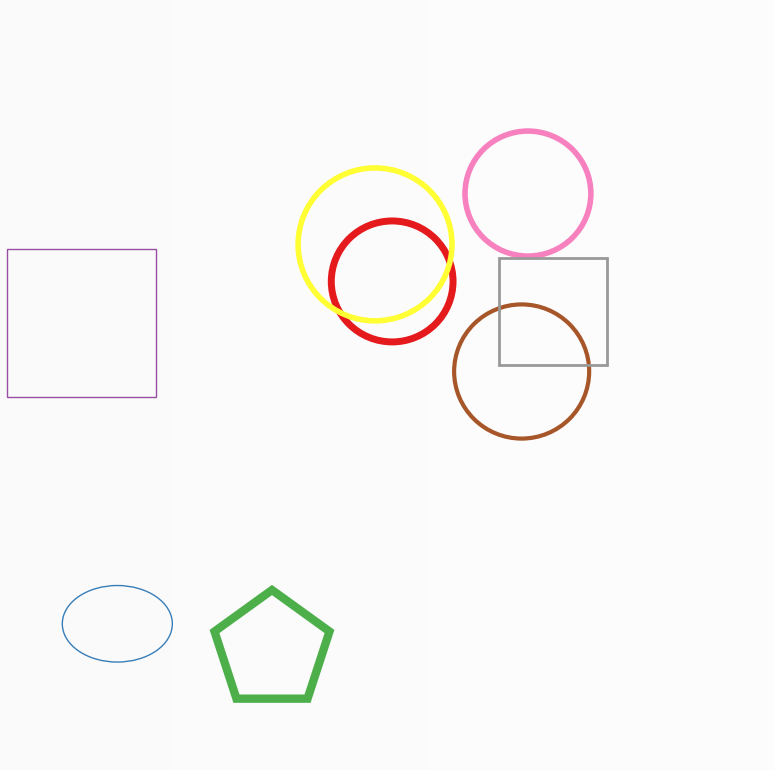[{"shape": "circle", "thickness": 2.5, "radius": 0.39, "center": [0.506, 0.635]}, {"shape": "oval", "thickness": 0.5, "radius": 0.35, "center": [0.151, 0.19]}, {"shape": "pentagon", "thickness": 3, "radius": 0.39, "center": [0.351, 0.156]}, {"shape": "square", "thickness": 0.5, "radius": 0.48, "center": [0.105, 0.58]}, {"shape": "circle", "thickness": 2, "radius": 0.5, "center": [0.484, 0.683]}, {"shape": "circle", "thickness": 1.5, "radius": 0.44, "center": [0.673, 0.518]}, {"shape": "circle", "thickness": 2, "radius": 0.41, "center": [0.681, 0.749]}, {"shape": "square", "thickness": 1, "radius": 0.35, "center": [0.714, 0.596]}]